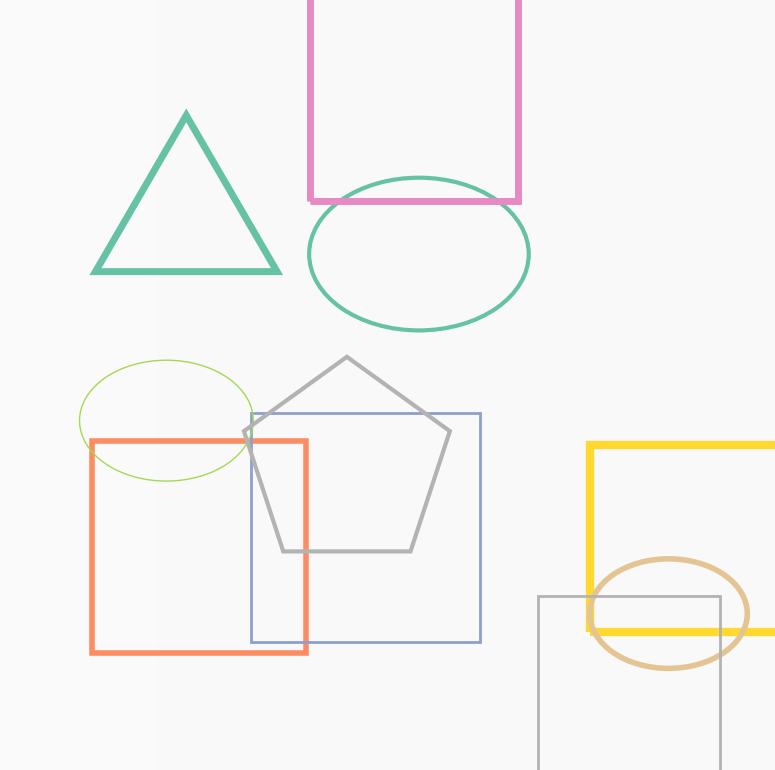[{"shape": "triangle", "thickness": 2.5, "radius": 0.68, "center": [0.24, 0.715]}, {"shape": "oval", "thickness": 1.5, "radius": 0.71, "center": [0.541, 0.67]}, {"shape": "square", "thickness": 2, "radius": 0.69, "center": [0.257, 0.29]}, {"shape": "square", "thickness": 1, "radius": 0.74, "center": [0.471, 0.315]}, {"shape": "square", "thickness": 2.5, "radius": 0.67, "center": [0.535, 0.873]}, {"shape": "oval", "thickness": 0.5, "radius": 0.56, "center": [0.215, 0.454]}, {"shape": "square", "thickness": 3, "radius": 0.61, "center": [0.882, 0.301]}, {"shape": "oval", "thickness": 2, "radius": 0.51, "center": [0.863, 0.203]}, {"shape": "pentagon", "thickness": 1.5, "radius": 0.7, "center": [0.448, 0.397]}, {"shape": "square", "thickness": 1, "radius": 0.59, "center": [0.811, 0.109]}]